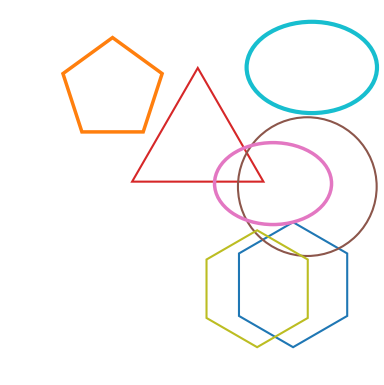[{"shape": "hexagon", "thickness": 1.5, "radius": 0.81, "center": [0.761, 0.261]}, {"shape": "pentagon", "thickness": 2.5, "radius": 0.68, "center": [0.292, 0.767]}, {"shape": "triangle", "thickness": 1.5, "radius": 0.98, "center": [0.514, 0.627]}, {"shape": "circle", "thickness": 1.5, "radius": 0.9, "center": [0.798, 0.515]}, {"shape": "oval", "thickness": 2.5, "radius": 0.76, "center": [0.709, 0.523]}, {"shape": "hexagon", "thickness": 1.5, "radius": 0.76, "center": [0.668, 0.25]}, {"shape": "oval", "thickness": 3, "radius": 0.85, "center": [0.81, 0.825]}]